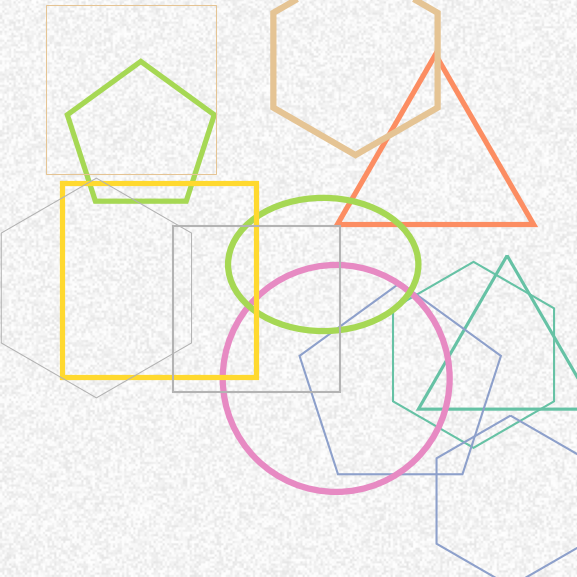[{"shape": "hexagon", "thickness": 1, "radius": 0.81, "center": [0.82, 0.385]}, {"shape": "triangle", "thickness": 1.5, "radius": 0.89, "center": [0.878, 0.379]}, {"shape": "triangle", "thickness": 2.5, "radius": 0.98, "center": [0.754, 0.708]}, {"shape": "pentagon", "thickness": 1, "radius": 0.92, "center": [0.693, 0.326]}, {"shape": "hexagon", "thickness": 1, "radius": 0.74, "center": [0.884, 0.132]}, {"shape": "circle", "thickness": 3, "radius": 0.98, "center": [0.582, 0.344]}, {"shape": "oval", "thickness": 3, "radius": 0.82, "center": [0.56, 0.541]}, {"shape": "pentagon", "thickness": 2.5, "radius": 0.67, "center": [0.244, 0.759]}, {"shape": "square", "thickness": 2.5, "radius": 0.84, "center": [0.275, 0.514]}, {"shape": "square", "thickness": 0.5, "radius": 0.73, "center": [0.227, 0.844]}, {"shape": "hexagon", "thickness": 3, "radius": 0.82, "center": [0.616, 0.895]}, {"shape": "hexagon", "thickness": 0.5, "radius": 0.95, "center": [0.167, 0.5]}, {"shape": "square", "thickness": 1, "radius": 0.72, "center": [0.444, 0.465]}]